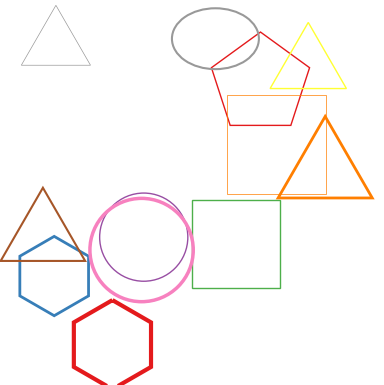[{"shape": "pentagon", "thickness": 1, "radius": 0.67, "center": [0.677, 0.783]}, {"shape": "hexagon", "thickness": 3, "radius": 0.58, "center": [0.292, 0.105]}, {"shape": "hexagon", "thickness": 2, "radius": 0.52, "center": [0.141, 0.283]}, {"shape": "square", "thickness": 1, "radius": 0.57, "center": [0.612, 0.366]}, {"shape": "circle", "thickness": 1, "radius": 0.57, "center": [0.373, 0.384]}, {"shape": "square", "thickness": 0.5, "radius": 0.64, "center": [0.719, 0.626]}, {"shape": "triangle", "thickness": 2, "radius": 0.71, "center": [0.845, 0.556]}, {"shape": "triangle", "thickness": 1, "radius": 0.57, "center": [0.801, 0.827]}, {"shape": "triangle", "thickness": 1.5, "radius": 0.63, "center": [0.111, 0.386]}, {"shape": "circle", "thickness": 2.5, "radius": 0.67, "center": [0.368, 0.351]}, {"shape": "oval", "thickness": 1.5, "radius": 0.56, "center": [0.56, 0.899]}, {"shape": "triangle", "thickness": 0.5, "radius": 0.52, "center": [0.145, 0.882]}]